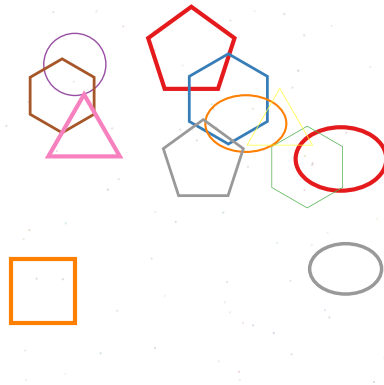[{"shape": "oval", "thickness": 3, "radius": 0.59, "center": [0.886, 0.587]}, {"shape": "pentagon", "thickness": 3, "radius": 0.59, "center": [0.497, 0.865]}, {"shape": "hexagon", "thickness": 2, "radius": 0.59, "center": [0.593, 0.743]}, {"shape": "hexagon", "thickness": 0.5, "radius": 0.53, "center": [0.798, 0.566]}, {"shape": "circle", "thickness": 1, "radius": 0.4, "center": [0.194, 0.833]}, {"shape": "square", "thickness": 3, "radius": 0.41, "center": [0.113, 0.245]}, {"shape": "oval", "thickness": 1.5, "radius": 0.53, "center": [0.639, 0.679]}, {"shape": "triangle", "thickness": 0.5, "radius": 0.49, "center": [0.727, 0.672]}, {"shape": "hexagon", "thickness": 2, "radius": 0.48, "center": [0.161, 0.751]}, {"shape": "triangle", "thickness": 3, "radius": 0.54, "center": [0.218, 0.647]}, {"shape": "oval", "thickness": 2.5, "radius": 0.47, "center": [0.898, 0.302]}, {"shape": "pentagon", "thickness": 2, "radius": 0.55, "center": [0.528, 0.58]}]